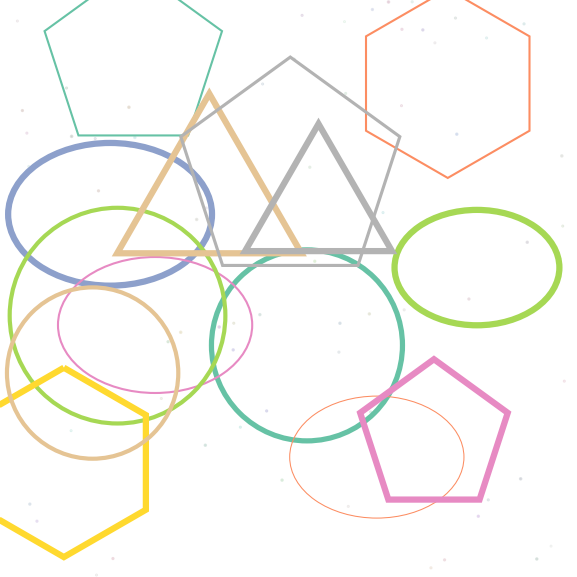[{"shape": "pentagon", "thickness": 1, "radius": 0.81, "center": [0.231, 0.895]}, {"shape": "circle", "thickness": 2.5, "radius": 0.83, "center": [0.532, 0.401]}, {"shape": "oval", "thickness": 0.5, "radius": 0.75, "center": [0.653, 0.208]}, {"shape": "hexagon", "thickness": 1, "radius": 0.82, "center": [0.775, 0.854]}, {"shape": "oval", "thickness": 3, "radius": 0.88, "center": [0.191, 0.628]}, {"shape": "oval", "thickness": 1, "radius": 0.84, "center": [0.269, 0.436]}, {"shape": "pentagon", "thickness": 3, "radius": 0.67, "center": [0.751, 0.243]}, {"shape": "oval", "thickness": 3, "radius": 0.71, "center": [0.826, 0.536]}, {"shape": "circle", "thickness": 2, "radius": 0.93, "center": [0.204, 0.453]}, {"shape": "hexagon", "thickness": 3, "radius": 0.82, "center": [0.111, 0.198]}, {"shape": "circle", "thickness": 2, "radius": 0.74, "center": [0.16, 0.353]}, {"shape": "triangle", "thickness": 3, "radius": 0.92, "center": [0.362, 0.653]}, {"shape": "pentagon", "thickness": 1.5, "radius": 1.0, "center": [0.503, 0.701]}, {"shape": "triangle", "thickness": 3, "radius": 0.73, "center": [0.552, 0.638]}]